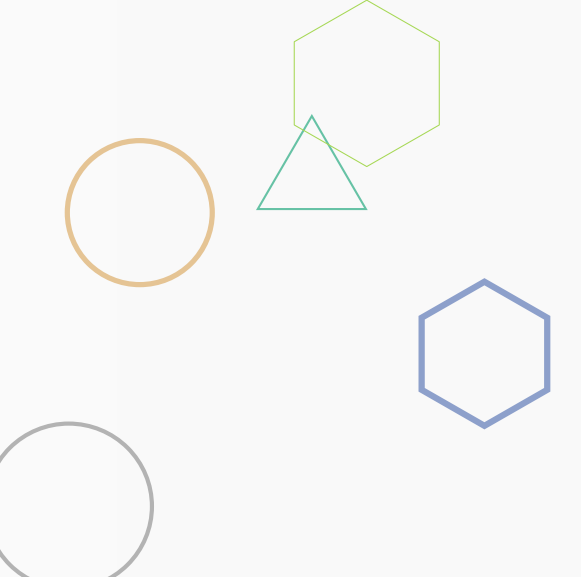[{"shape": "triangle", "thickness": 1, "radius": 0.54, "center": [0.537, 0.691]}, {"shape": "hexagon", "thickness": 3, "radius": 0.62, "center": [0.833, 0.387]}, {"shape": "hexagon", "thickness": 0.5, "radius": 0.72, "center": [0.631, 0.855]}, {"shape": "circle", "thickness": 2.5, "radius": 0.62, "center": [0.24, 0.631]}, {"shape": "circle", "thickness": 2, "radius": 0.72, "center": [0.118, 0.122]}]